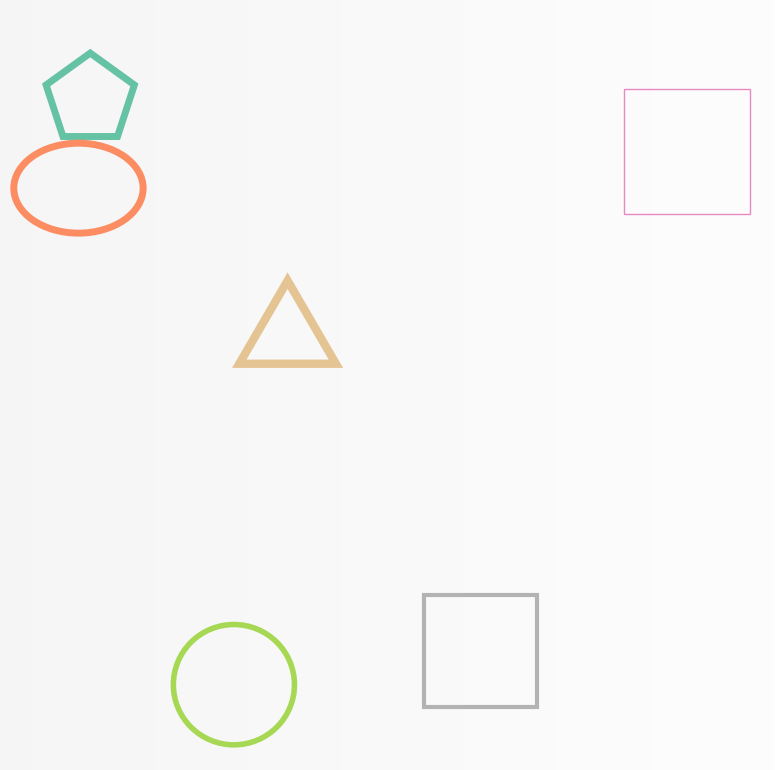[{"shape": "pentagon", "thickness": 2.5, "radius": 0.3, "center": [0.116, 0.871]}, {"shape": "oval", "thickness": 2.5, "radius": 0.42, "center": [0.101, 0.756]}, {"shape": "square", "thickness": 0.5, "radius": 0.41, "center": [0.887, 0.803]}, {"shape": "circle", "thickness": 2, "radius": 0.39, "center": [0.302, 0.111]}, {"shape": "triangle", "thickness": 3, "radius": 0.36, "center": [0.371, 0.564]}, {"shape": "square", "thickness": 1.5, "radius": 0.36, "center": [0.62, 0.155]}]